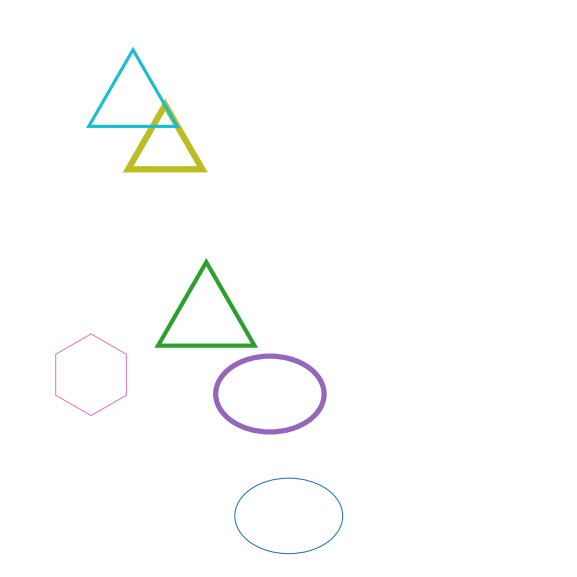[{"shape": "oval", "thickness": 0.5, "radius": 0.47, "center": [0.5, 0.106]}, {"shape": "triangle", "thickness": 2, "radius": 0.48, "center": [0.357, 0.449]}, {"shape": "oval", "thickness": 2.5, "radius": 0.47, "center": [0.467, 0.317]}, {"shape": "hexagon", "thickness": 0.5, "radius": 0.35, "center": [0.158, 0.35]}, {"shape": "triangle", "thickness": 3, "radius": 0.37, "center": [0.286, 0.743]}, {"shape": "triangle", "thickness": 1.5, "radius": 0.44, "center": [0.23, 0.825]}]